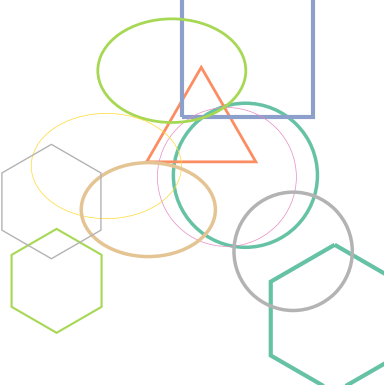[{"shape": "hexagon", "thickness": 3, "radius": 0.96, "center": [0.869, 0.173]}, {"shape": "circle", "thickness": 2.5, "radius": 0.94, "center": [0.637, 0.545]}, {"shape": "triangle", "thickness": 2, "radius": 0.82, "center": [0.523, 0.661]}, {"shape": "square", "thickness": 3, "radius": 0.85, "center": [0.643, 0.866]}, {"shape": "circle", "thickness": 0.5, "radius": 0.9, "center": [0.589, 0.54]}, {"shape": "hexagon", "thickness": 1.5, "radius": 0.67, "center": [0.147, 0.271]}, {"shape": "oval", "thickness": 2, "radius": 0.96, "center": [0.446, 0.816]}, {"shape": "oval", "thickness": 0.5, "radius": 0.98, "center": [0.276, 0.569]}, {"shape": "oval", "thickness": 2.5, "radius": 0.87, "center": [0.385, 0.456]}, {"shape": "hexagon", "thickness": 1, "radius": 0.74, "center": [0.134, 0.476]}, {"shape": "circle", "thickness": 2.5, "radius": 0.77, "center": [0.761, 0.347]}]